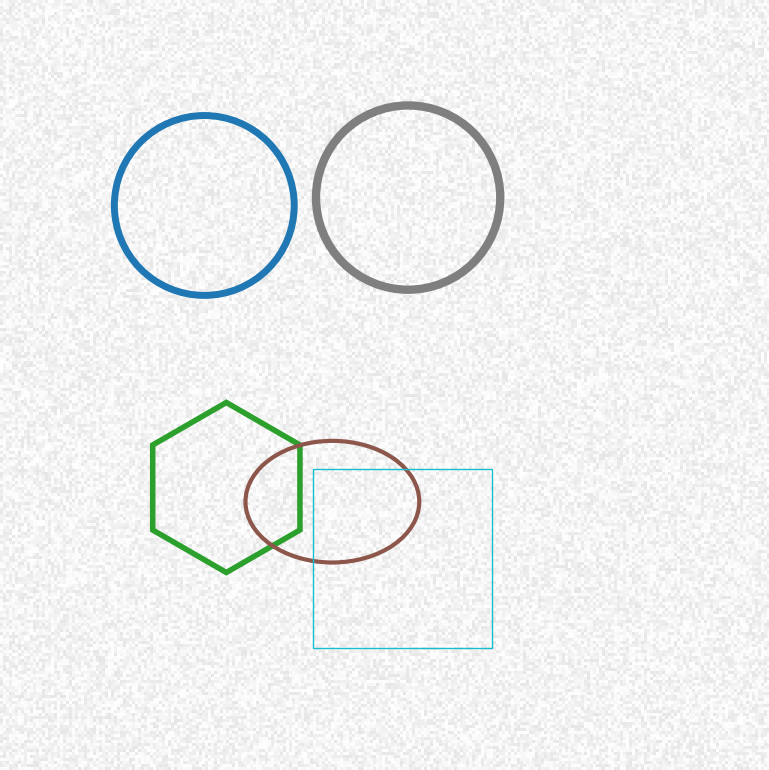[{"shape": "circle", "thickness": 2.5, "radius": 0.58, "center": [0.265, 0.733]}, {"shape": "hexagon", "thickness": 2, "radius": 0.55, "center": [0.294, 0.367]}, {"shape": "oval", "thickness": 1.5, "radius": 0.56, "center": [0.432, 0.348]}, {"shape": "circle", "thickness": 3, "radius": 0.6, "center": [0.53, 0.743]}, {"shape": "square", "thickness": 0.5, "radius": 0.58, "center": [0.522, 0.275]}]